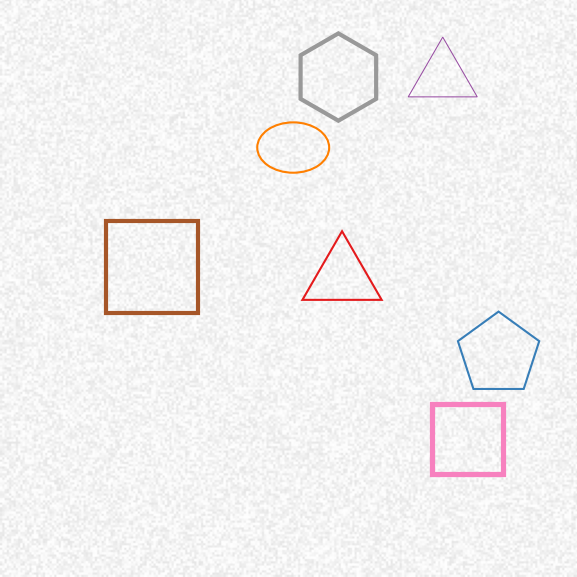[{"shape": "triangle", "thickness": 1, "radius": 0.4, "center": [0.592, 0.52]}, {"shape": "pentagon", "thickness": 1, "radius": 0.37, "center": [0.863, 0.386]}, {"shape": "triangle", "thickness": 0.5, "radius": 0.35, "center": [0.767, 0.866]}, {"shape": "oval", "thickness": 1, "radius": 0.31, "center": [0.508, 0.744]}, {"shape": "square", "thickness": 2, "radius": 0.4, "center": [0.263, 0.536]}, {"shape": "square", "thickness": 2.5, "radius": 0.3, "center": [0.809, 0.239]}, {"shape": "hexagon", "thickness": 2, "radius": 0.38, "center": [0.586, 0.866]}]